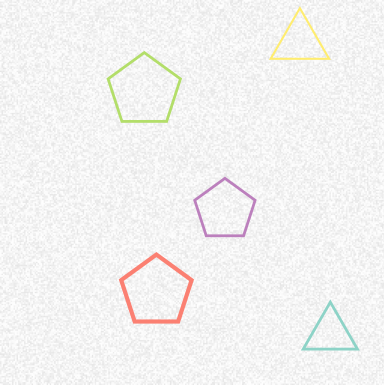[{"shape": "triangle", "thickness": 2, "radius": 0.41, "center": [0.858, 0.134]}, {"shape": "pentagon", "thickness": 3, "radius": 0.48, "center": [0.406, 0.243]}, {"shape": "pentagon", "thickness": 2, "radius": 0.49, "center": [0.375, 0.765]}, {"shape": "pentagon", "thickness": 2, "radius": 0.41, "center": [0.584, 0.454]}, {"shape": "triangle", "thickness": 1.5, "radius": 0.44, "center": [0.779, 0.891]}]